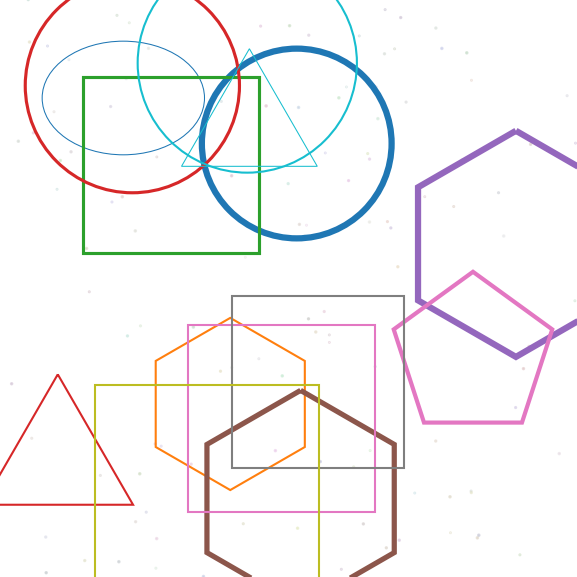[{"shape": "oval", "thickness": 0.5, "radius": 0.7, "center": [0.214, 0.829]}, {"shape": "circle", "thickness": 3, "radius": 0.82, "center": [0.514, 0.751]}, {"shape": "hexagon", "thickness": 1, "radius": 0.75, "center": [0.399, 0.3]}, {"shape": "square", "thickness": 1.5, "radius": 0.76, "center": [0.297, 0.713]}, {"shape": "circle", "thickness": 1.5, "radius": 0.93, "center": [0.229, 0.851]}, {"shape": "triangle", "thickness": 1, "radius": 0.75, "center": [0.1, 0.2]}, {"shape": "hexagon", "thickness": 3, "radius": 0.98, "center": [0.893, 0.577]}, {"shape": "hexagon", "thickness": 2.5, "radius": 0.94, "center": [0.521, 0.136]}, {"shape": "square", "thickness": 1, "radius": 0.81, "center": [0.488, 0.274]}, {"shape": "pentagon", "thickness": 2, "radius": 0.72, "center": [0.819, 0.384]}, {"shape": "square", "thickness": 1, "radius": 0.74, "center": [0.551, 0.338]}, {"shape": "square", "thickness": 1, "radius": 0.97, "center": [0.359, 0.139]}, {"shape": "circle", "thickness": 1, "radius": 0.95, "center": [0.428, 0.89]}, {"shape": "triangle", "thickness": 0.5, "radius": 0.68, "center": [0.432, 0.779]}]